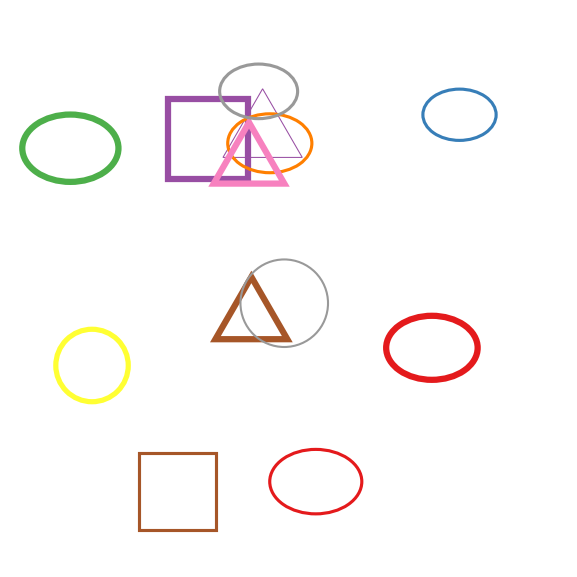[{"shape": "oval", "thickness": 3, "radius": 0.4, "center": [0.748, 0.397]}, {"shape": "oval", "thickness": 1.5, "radius": 0.4, "center": [0.547, 0.165]}, {"shape": "oval", "thickness": 1.5, "radius": 0.32, "center": [0.796, 0.8]}, {"shape": "oval", "thickness": 3, "radius": 0.42, "center": [0.122, 0.742]}, {"shape": "square", "thickness": 3, "radius": 0.35, "center": [0.36, 0.759]}, {"shape": "triangle", "thickness": 0.5, "radius": 0.4, "center": [0.455, 0.766]}, {"shape": "oval", "thickness": 1.5, "radius": 0.36, "center": [0.467, 0.751]}, {"shape": "circle", "thickness": 2.5, "radius": 0.31, "center": [0.159, 0.366]}, {"shape": "square", "thickness": 1.5, "radius": 0.33, "center": [0.307, 0.149]}, {"shape": "triangle", "thickness": 3, "radius": 0.36, "center": [0.435, 0.448]}, {"shape": "triangle", "thickness": 3, "radius": 0.35, "center": [0.431, 0.717]}, {"shape": "circle", "thickness": 1, "radius": 0.38, "center": [0.492, 0.474]}, {"shape": "oval", "thickness": 1.5, "radius": 0.34, "center": [0.448, 0.841]}]